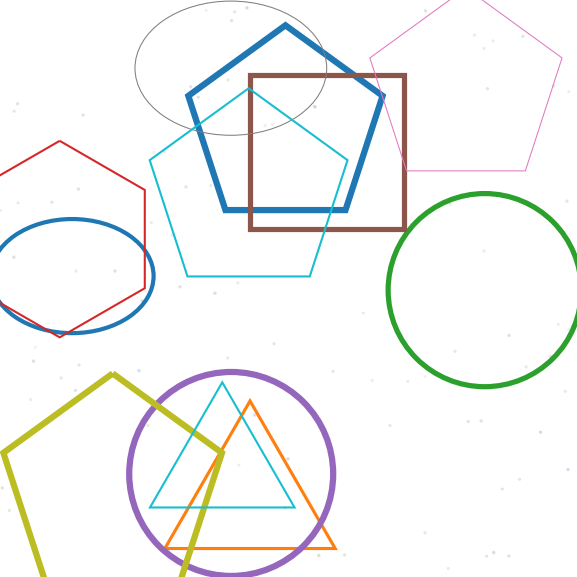[{"shape": "pentagon", "thickness": 3, "radius": 0.88, "center": [0.494, 0.778]}, {"shape": "oval", "thickness": 2, "radius": 0.71, "center": [0.125, 0.521]}, {"shape": "triangle", "thickness": 1.5, "radius": 0.85, "center": [0.433, 0.134]}, {"shape": "circle", "thickness": 2.5, "radius": 0.84, "center": [0.839, 0.497]}, {"shape": "hexagon", "thickness": 1, "radius": 0.85, "center": [0.103, 0.585]}, {"shape": "circle", "thickness": 3, "radius": 0.88, "center": [0.4, 0.178]}, {"shape": "square", "thickness": 2.5, "radius": 0.67, "center": [0.566, 0.736]}, {"shape": "pentagon", "thickness": 0.5, "radius": 0.87, "center": [0.807, 0.845]}, {"shape": "oval", "thickness": 0.5, "radius": 0.83, "center": [0.4, 0.881]}, {"shape": "pentagon", "thickness": 3, "radius": 0.99, "center": [0.195, 0.153]}, {"shape": "pentagon", "thickness": 1, "radius": 0.9, "center": [0.431, 0.666]}, {"shape": "triangle", "thickness": 1, "radius": 0.72, "center": [0.385, 0.193]}]